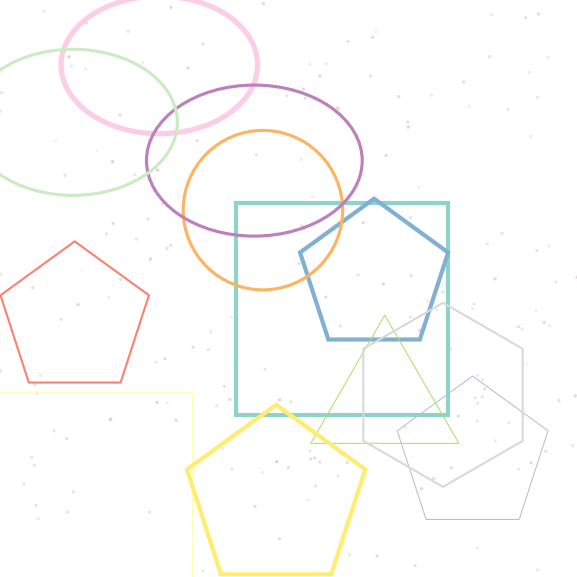[{"shape": "square", "thickness": 2, "radius": 0.92, "center": [0.592, 0.464]}, {"shape": "square", "thickness": 0.5, "radius": 0.89, "center": [0.154, 0.143]}, {"shape": "pentagon", "thickness": 0.5, "radius": 0.69, "center": [0.818, 0.211]}, {"shape": "pentagon", "thickness": 1, "radius": 0.68, "center": [0.129, 0.446]}, {"shape": "pentagon", "thickness": 2, "radius": 0.67, "center": [0.648, 0.52]}, {"shape": "circle", "thickness": 1.5, "radius": 0.69, "center": [0.455, 0.635]}, {"shape": "triangle", "thickness": 0.5, "radius": 0.74, "center": [0.666, 0.305]}, {"shape": "oval", "thickness": 2.5, "radius": 0.85, "center": [0.276, 0.887]}, {"shape": "hexagon", "thickness": 1, "radius": 0.8, "center": [0.767, 0.315]}, {"shape": "oval", "thickness": 1.5, "radius": 0.93, "center": [0.44, 0.721]}, {"shape": "oval", "thickness": 1.5, "radius": 0.9, "center": [0.126, 0.787]}, {"shape": "pentagon", "thickness": 2, "radius": 0.81, "center": [0.478, 0.136]}]